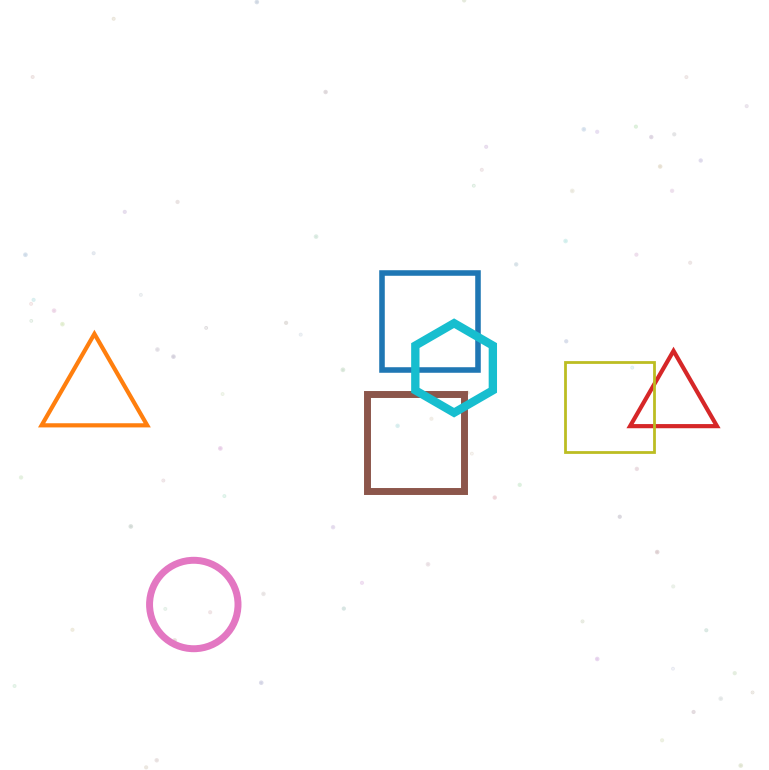[{"shape": "square", "thickness": 2, "radius": 0.31, "center": [0.558, 0.583]}, {"shape": "triangle", "thickness": 1.5, "radius": 0.4, "center": [0.123, 0.487]}, {"shape": "triangle", "thickness": 1.5, "radius": 0.33, "center": [0.875, 0.479]}, {"shape": "square", "thickness": 2.5, "radius": 0.31, "center": [0.539, 0.426]}, {"shape": "circle", "thickness": 2.5, "radius": 0.29, "center": [0.252, 0.215]}, {"shape": "square", "thickness": 1, "radius": 0.29, "center": [0.792, 0.471]}, {"shape": "hexagon", "thickness": 3, "radius": 0.29, "center": [0.59, 0.522]}]